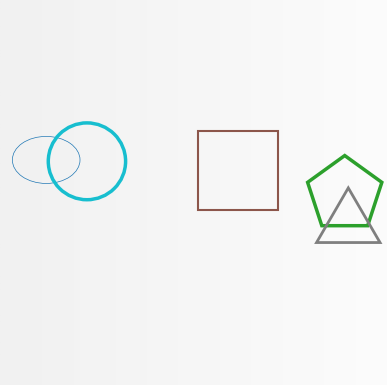[{"shape": "oval", "thickness": 0.5, "radius": 0.44, "center": [0.119, 0.585]}, {"shape": "pentagon", "thickness": 2.5, "radius": 0.5, "center": [0.89, 0.495]}, {"shape": "square", "thickness": 1.5, "radius": 0.52, "center": [0.613, 0.557]}, {"shape": "triangle", "thickness": 2, "radius": 0.47, "center": [0.899, 0.417]}, {"shape": "circle", "thickness": 2.5, "radius": 0.5, "center": [0.224, 0.581]}]